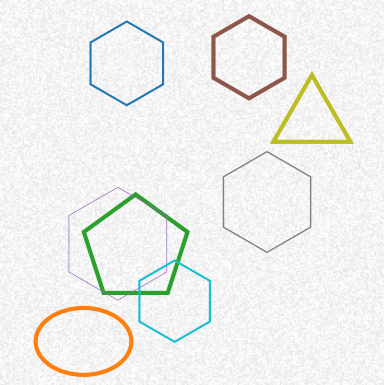[{"shape": "hexagon", "thickness": 1.5, "radius": 0.54, "center": [0.329, 0.835]}, {"shape": "oval", "thickness": 3, "radius": 0.62, "center": [0.217, 0.113]}, {"shape": "pentagon", "thickness": 3, "radius": 0.71, "center": [0.352, 0.354]}, {"shape": "hexagon", "thickness": 0.5, "radius": 0.73, "center": [0.306, 0.367]}, {"shape": "hexagon", "thickness": 3, "radius": 0.53, "center": [0.647, 0.851]}, {"shape": "hexagon", "thickness": 1, "radius": 0.65, "center": [0.694, 0.475]}, {"shape": "triangle", "thickness": 3, "radius": 0.58, "center": [0.81, 0.689]}, {"shape": "hexagon", "thickness": 1.5, "radius": 0.53, "center": [0.454, 0.218]}]